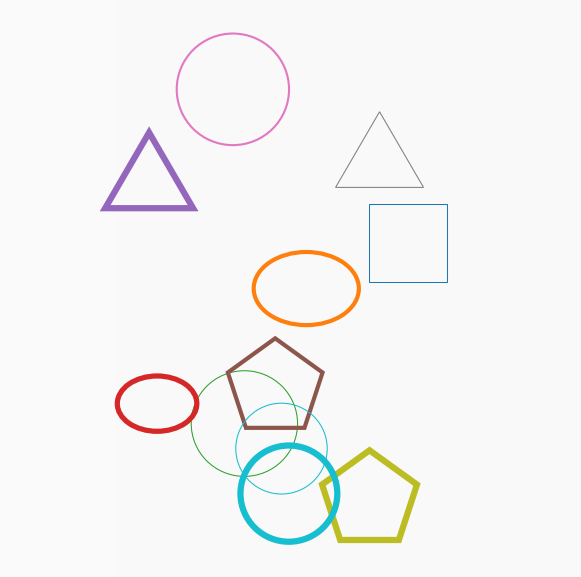[{"shape": "square", "thickness": 0.5, "radius": 0.34, "center": [0.701, 0.578]}, {"shape": "oval", "thickness": 2, "radius": 0.45, "center": [0.527, 0.499]}, {"shape": "circle", "thickness": 0.5, "radius": 0.46, "center": [0.42, 0.266]}, {"shape": "oval", "thickness": 2.5, "radius": 0.34, "center": [0.27, 0.3]}, {"shape": "triangle", "thickness": 3, "radius": 0.44, "center": [0.257, 0.682]}, {"shape": "pentagon", "thickness": 2, "radius": 0.43, "center": [0.473, 0.328]}, {"shape": "circle", "thickness": 1, "radius": 0.48, "center": [0.401, 0.844]}, {"shape": "triangle", "thickness": 0.5, "radius": 0.44, "center": [0.653, 0.718]}, {"shape": "pentagon", "thickness": 3, "radius": 0.43, "center": [0.636, 0.134]}, {"shape": "circle", "thickness": 3, "radius": 0.42, "center": [0.497, 0.144]}, {"shape": "circle", "thickness": 0.5, "radius": 0.39, "center": [0.484, 0.222]}]